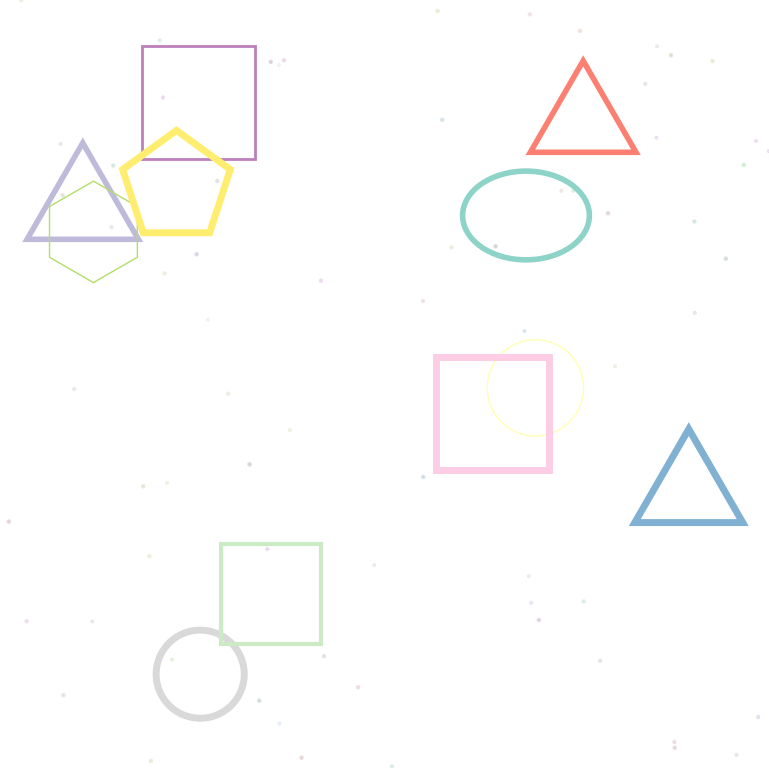[{"shape": "oval", "thickness": 2, "radius": 0.41, "center": [0.683, 0.72]}, {"shape": "circle", "thickness": 0.5, "radius": 0.31, "center": [0.695, 0.496]}, {"shape": "triangle", "thickness": 2, "radius": 0.42, "center": [0.107, 0.731]}, {"shape": "triangle", "thickness": 2, "radius": 0.4, "center": [0.757, 0.842]}, {"shape": "triangle", "thickness": 2.5, "radius": 0.4, "center": [0.895, 0.362]}, {"shape": "hexagon", "thickness": 0.5, "radius": 0.33, "center": [0.121, 0.699]}, {"shape": "square", "thickness": 2.5, "radius": 0.37, "center": [0.639, 0.463]}, {"shape": "circle", "thickness": 2.5, "radius": 0.29, "center": [0.26, 0.124]}, {"shape": "square", "thickness": 1, "radius": 0.37, "center": [0.258, 0.867]}, {"shape": "square", "thickness": 1.5, "radius": 0.33, "center": [0.352, 0.228]}, {"shape": "pentagon", "thickness": 2.5, "radius": 0.37, "center": [0.229, 0.757]}]